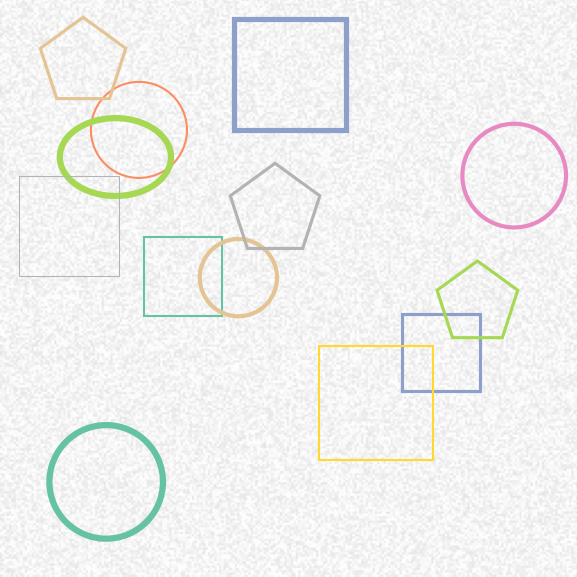[{"shape": "circle", "thickness": 3, "radius": 0.49, "center": [0.184, 0.165]}, {"shape": "square", "thickness": 1, "radius": 0.34, "center": [0.317, 0.521]}, {"shape": "circle", "thickness": 1, "radius": 0.42, "center": [0.241, 0.774]}, {"shape": "square", "thickness": 2.5, "radius": 0.48, "center": [0.502, 0.87]}, {"shape": "square", "thickness": 1.5, "radius": 0.33, "center": [0.764, 0.389]}, {"shape": "circle", "thickness": 2, "radius": 0.45, "center": [0.89, 0.695]}, {"shape": "pentagon", "thickness": 1.5, "radius": 0.37, "center": [0.827, 0.474]}, {"shape": "oval", "thickness": 3, "radius": 0.48, "center": [0.2, 0.727]}, {"shape": "square", "thickness": 1, "radius": 0.49, "center": [0.651, 0.301]}, {"shape": "pentagon", "thickness": 1.5, "radius": 0.39, "center": [0.144, 0.891]}, {"shape": "circle", "thickness": 2, "radius": 0.33, "center": [0.413, 0.518]}, {"shape": "square", "thickness": 0.5, "radius": 0.43, "center": [0.119, 0.607]}, {"shape": "pentagon", "thickness": 1.5, "radius": 0.41, "center": [0.476, 0.635]}]